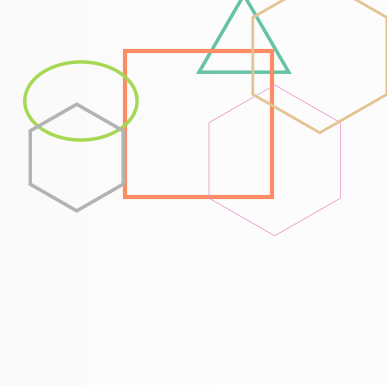[{"shape": "triangle", "thickness": 2.5, "radius": 0.67, "center": [0.629, 0.879]}, {"shape": "square", "thickness": 3, "radius": 0.95, "center": [0.513, 0.677]}, {"shape": "hexagon", "thickness": 0.5, "radius": 0.98, "center": [0.709, 0.583]}, {"shape": "oval", "thickness": 2.5, "radius": 0.72, "center": [0.209, 0.738]}, {"shape": "hexagon", "thickness": 2, "radius": 1.0, "center": [0.825, 0.855]}, {"shape": "hexagon", "thickness": 2.5, "radius": 0.69, "center": [0.198, 0.591]}]